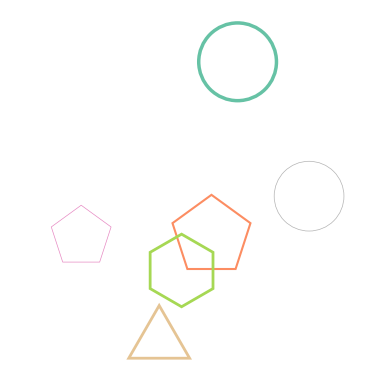[{"shape": "circle", "thickness": 2.5, "radius": 0.5, "center": [0.617, 0.839]}, {"shape": "pentagon", "thickness": 1.5, "radius": 0.53, "center": [0.549, 0.387]}, {"shape": "pentagon", "thickness": 0.5, "radius": 0.41, "center": [0.211, 0.385]}, {"shape": "hexagon", "thickness": 2, "radius": 0.47, "center": [0.472, 0.298]}, {"shape": "triangle", "thickness": 2, "radius": 0.46, "center": [0.413, 0.115]}, {"shape": "circle", "thickness": 0.5, "radius": 0.45, "center": [0.803, 0.49]}]